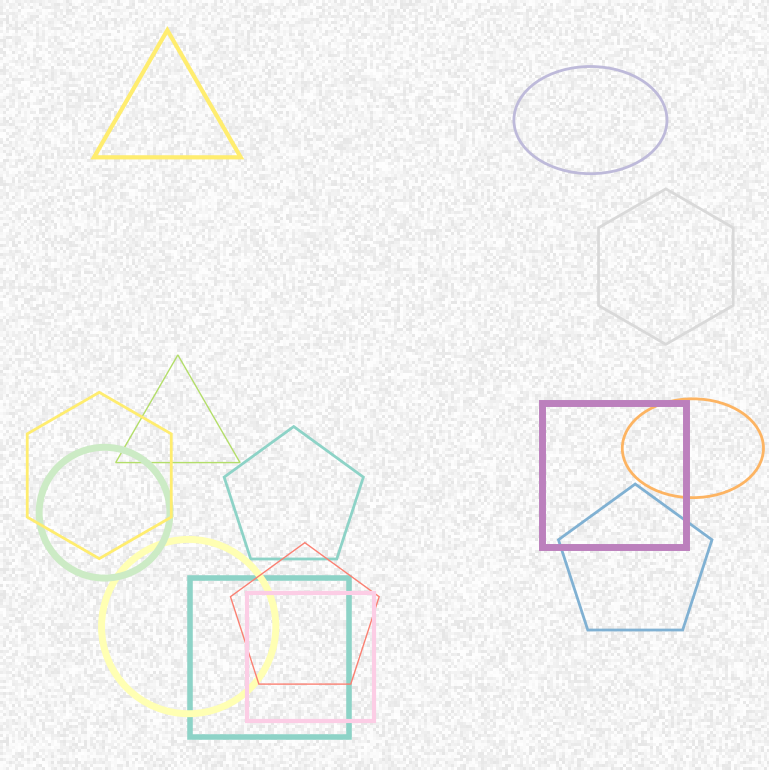[{"shape": "square", "thickness": 2, "radius": 0.52, "center": [0.349, 0.147]}, {"shape": "pentagon", "thickness": 1, "radius": 0.48, "center": [0.381, 0.351]}, {"shape": "circle", "thickness": 2.5, "radius": 0.57, "center": [0.245, 0.186]}, {"shape": "oval", "thickness": 1, "radius": 0.5, "center": [0.767, 0.844]}, {"shape": "pentagon", "thickness": 0.5, "radius": 0.51, "center": [0.396, 0.194]}, {"shape": "pentagon", "thickness": 1, "radius": 0.52, "center": [0.825, 0.267]}, {"shape": "oval", "thickness": 1, "radius": 0.46, "center": [0.9, 0.418]}, {"shape": "triangle", "thickness": 0.5, "radius": 0.47, "center": [0.231, 0.446]}, {"shape": "square", "thickness": 1.5, "radius": 0.41, "center": [0.403, 0.147]}, {"shape": "hexagon", "thickness": 1, "radius": 0.5, "center": [0.865, 0.654]}, {"shape": "square", "thickness": 2.5, "radius": 0.47, "center": [0.797, 0.383]}, {"shape": "circle", "thickness": 2.5, "radius": 0.42, "center": [0.136, 0.334]}, {"shape": "triangle", "thickness": 1.5, "radius": 0.55, "center": [0.217, 0.851]}, {"shape": "hexagon", "thickness": 1, "radius": 0.54, "center": [0.129, 0.382]}]